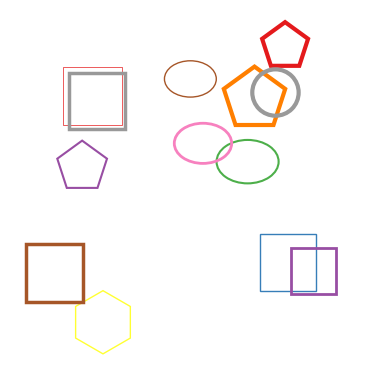[{"shape": "square", "thickness": 0.5, "radius": 0.38, "center": [0.24, 0.751]}, {"shape": "pentagon", "thickness": 3, "radius": 0.31, "center": [0.741, 0.88]}, {"shape": "square", "thickness": 1, "radius": 0.37, "center": [0.748, 0.318]}, {"shape": "oval", "thickness": 1.5, "radius": 0.4, "center": [0.643, 0.58]}, {"shape": "pentagon", "thickness": 1.5, "radius": 0.34, "center": [0.213, 0.567]}, {"shape": "square", "thickness": 2, "radius": 0.29, "center": [0.813, 0.296]}, {"shape": "pentagon", "thickness": 3, "radius": 0.42, "center": [0.661, 0.743]}, {"shape": "hexagon", "thickness": 1, "radius": 0.41, "center": [0.267, 0.163]}, {"shape": "oval", "thickness": 1, "radius": 0.34, "center": [0.494, 0.795]}, {"shape": "square", "thickness": 2.5, "radius": 0.38, "center": [0.141, 0.29]}, {"shape": "oval", "thickness": 2, "radius": 0.37, "center": [0.527, 0.628]}, {"shape": "square", "thickness": 2.5, "radius": 0.37, "center": [0.252, 0.737]}, {"shape": "circle", "thickness": 3, "radius": 0.3, "center": [0.716, 0.76]}]